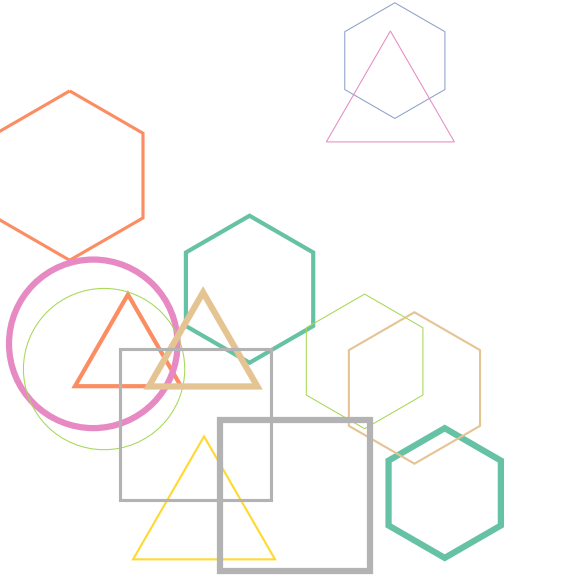[{"shape": "hexagon", "thickness": 3, "radius": 0.56, "center": [0.77, 0.145]}, {"shape": "hexagon", "thickness": 2, "radius": 0.64, "center": [0.432, 0.498]}, {"shape": "triangle", "thickness": 2, "radius": 0.53, "center": [0.222, 0.383]}, {"shape": "hexagon", "thickness": 1.5, "radius": 0.73, "center": [0.121, 0.695]}, {"shape": "hexagon", "thickness": 0.5, "radius": 0.5, "center": [0.684, 0.894]}, {"shape": "triangle", "thickness": 0.5, "radius": 0.64, "center": [0.676, 0.817]}, {"shape": "circle", "thickness": 3, "radius": 0.73, "center": [0.161, 0.404]}, {"shape": "hexagon", "thickness": 0.5, "radius": 0.58, "center": [0.631, 0.373]}, {"shape": "circle", "thickness": 0.5, "radius": 0.7, "center": [0.18, 0.36]}, {"shape": "triangle", "thickness": 1, "radius": 0.71, "center": [0.353, 0.102]}, {"shape": "hexagon", "thickness": 1, "radius": 0.66, "center": [0.718, 0.327]}, {"shape": "triangle", "thickness": 3, "radius": 0.54, "center": [0.352, 0.384]}, {"shape": "square", "thickness": 3, "radius": 0.65, "center": [0.511, 0.141]}, {"shape": "square", "thickness": 1.5, "radius": 0.65, "center": [0.339, 0.264]}]